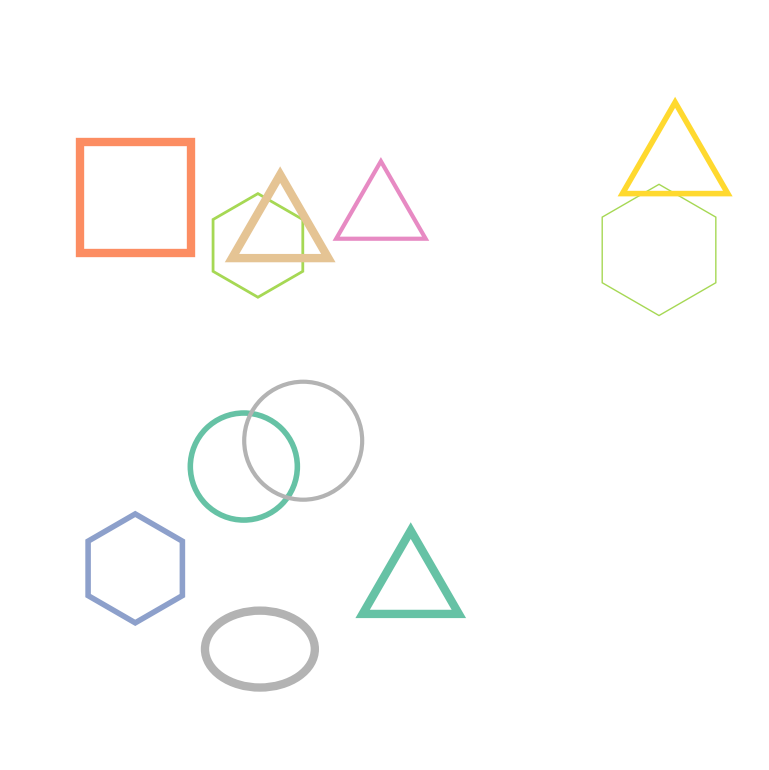[{"shape": "triangle", "thickness": 3, "radius": 0.36, "center": [0.533, 0.239]}, {"shape": "circle", "thickness": 2, "radius": 0.35, "center": [0.317, 0.394]}, {"shape": "square", "thickness": 3, "radius": 0.36, "center": [0.176, 0.743]}, {"shape": "hexagon", "thickness": 2, "radius": 0.35, "center": [0.176, 0.262]}, {"shape": "triangle", "thickness": 1.5, "radius": 0.34, "center": [0.495, 0.724]}, {"shape": "hexagon", "thickness": 0.5, "radius": 0.43, "center": [0.856, 0.675]}, {"shape": "hexagon", "thickness": 1, "radius": 0.34, "center": [0.335, 0.681]}, {"shape": "triangle", "thickness": 2, "radius": 0.4, "center": [0.877, 0.788]}, {"shape": "triangle", "thickness": 3, "radius": 0.36, "center": [0.364, 0.701]}, {"shape": "oval", "thickness": 3, "radius": 0.36, "center": [0.338, 0.157]}, {"shape": "circle", "thickness": 1.5, "radius": 0.38, "center": [0.394, 0.428]}]